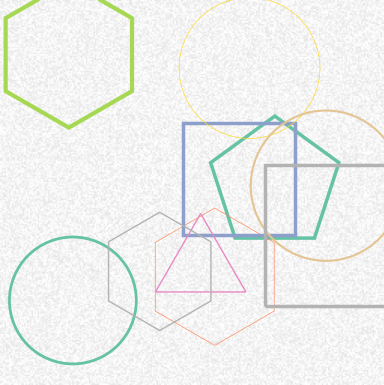[{"shape": "circle", "thickness": 2, "radius": 0.82, "center": [0.189, 0.22]}, {"shape": "pentagon", "thickness": 2.5, "radius": 0.88, "center": [0.714, 0.523]}, {"shape": "hexagon", "thickness": 0.5, "radius": 0.89, "center": [0.558, 0.281]}, {"shape": "square", "thickness": 2.5, "radius": 0.73, "center": [0.621, 0.535]}, {"shape": "triangle", "thickness": 1, "radius": 0.68, "center": [0.521, 0.31]}, {"shape": "hexagon", "thickness": 3, "radius": 0.95, "center": [0.179, 0.858]}, {"shape": "circle", "thickness": 0.5, "radius": 0.91, "center": [0.648, 0.823]}, {"shape": "circle", "thickness": 1.5, "radius": 0.98, "center": [0.846, 0.518]}, {"shape": "hexagon", "thickness": 1, "radius": 0.77, "center": [0.415, 0.295]}, {"shape": "square", "thickness": 2.5, "radius": 0.92, "center": [0.872, 0.389]}]